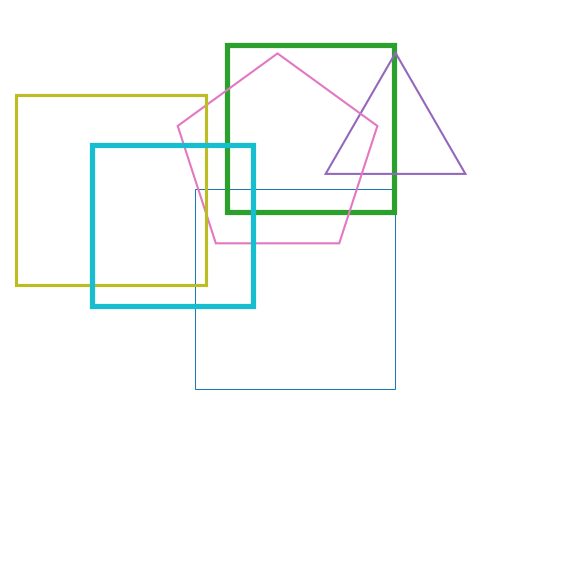[{"shape": "square", "thickness": 0.5, "radius": 0.86, "center": [0.511, 0.499]}, {"shape": "square", "thickness": 2.5, "radius": 0.73, "center": [0.538, 0.776]}, {"shape": "triangle", "thickness": 1, "radius": 0.7, "center": [0.685, 0.768]}, {"shape": "pentagon", "thickness": 1, "radius": 0.91, "center": [0.481, 0.725]}, {"shape": "square", "thickness": 1.5, "radius": 0.82, "center": [0.192, 0.67]}, {"shape": "square", "thickness": 2.5, "radius": 0.7, "center": [0.299, 0.609]}]